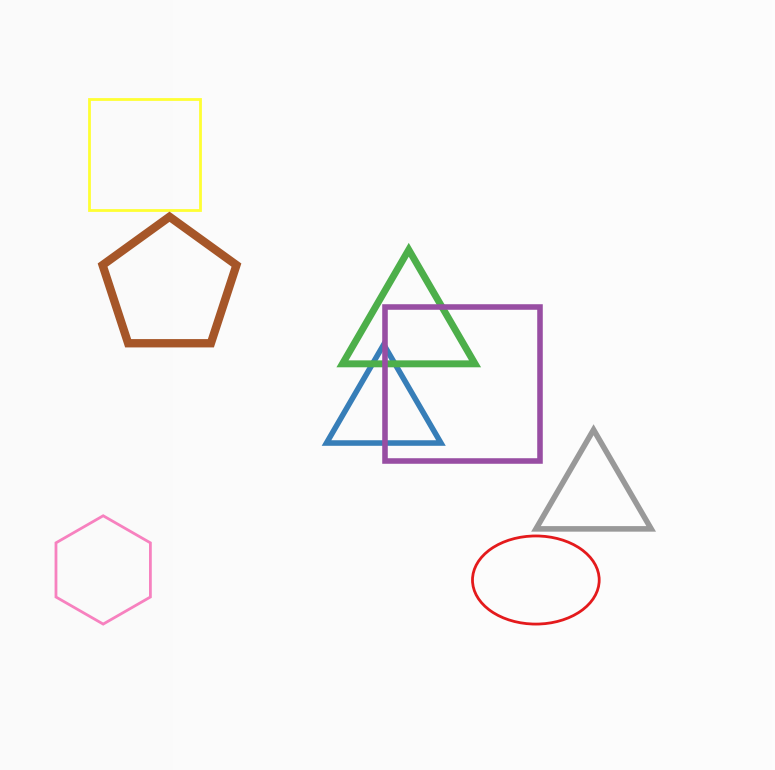[{"shape": "oval", "thickness": 1, "radius": 0.41, "center": [0.691, 0.247]}, {"shape": "triangle", "thickness": 2, "radius": 0.43, "center": [0.495, 0.467]}, {"shape": "triangle", "thickness": 2.5, "radius": 0.49, "center": [0.527, 0.577]}, {"shape": "square", "thickness": 2, "radius": 0.5, "center": [0.597, 0.501]}, {"shape": "square", "thickness": 1, "radius": 0.36, "center": [0.186, 0.799]}, {"shape": "pentagon", "thickness": 3, "radius": 0.45, "center": [0.219, 0.628]}, {"shape": "hexagon", "thickness": 1, "radius": 0.35, "center": [0.133, 0.26]}, {"shape": "triangle", "thickness": 2, "radius": 0.43, "center": [0.766, 0.356]}]